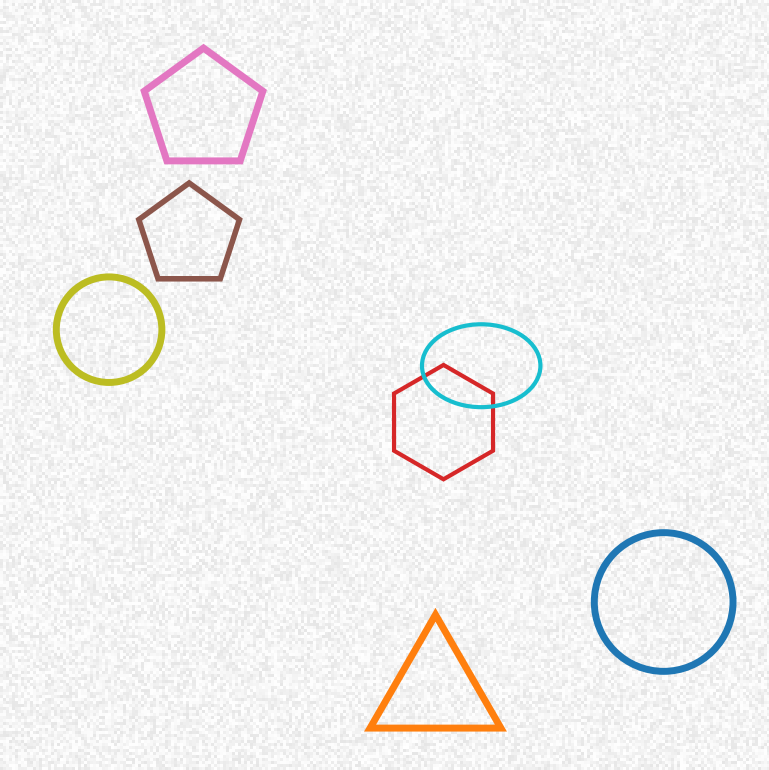[{"shape": "circle", "thickness": 2.5, "radius": 0.45, "center": [0.862, 0.218]}, {"shape": "triangle", "thickness": 2.5, "radius": 0.49, "center": [0.566, 0.103]}, {"shape": "hexagon", "thickness": 1.5, "radius": 0.37, "center": [0.576, 0.452]}, {"shape": "pentagon", "thickness": 2, "radius": 0.34, "center": [0.246, 0.694]}, {"shape": "pentagon", "thickness": 2.5, "radius": 0.4, "center": [0.264, 0.857]}, {"shape": "circle", "thickness": 2.5, "radius": 0.34, "center": [0.142, 0.572]}, {"shape": "oval", "thickness": 1.5, "radius": 0.38, "center": [0.625, 0.525]}]